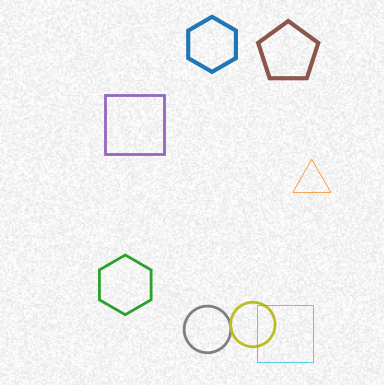[{"shape": "hexagon", "thickness": 3, "radius": 0.36, "center": [0.551, 0.885]}, {"shape": "triangle", "thickness": 0.5, "radius": 0.29, "center": [0.81, 0.529]}, {"shape": "hexagon", "thickness": 2, "radius": 0.39, "center": [0.325, 0.26]}, {"shape": "square", "thickness": 2, "radius": 0.39, "center": [0.348, 0.676]}, {"shape": "pentagon", "thickness": 3, "radius": 0.41, "center": [0.749, 0.863]}, {"shape": "circle", "thickness": 2, "radius": 0.3, "center": [0.539, 0.144]}, {"shape": "circle", "thickness": 2, "radius": 0.29, "center": [0.657, 0.157]}, {"shape": "square", "thickness": 0.5, "radius": 0.37, "center": [0.74, 0.133]}]